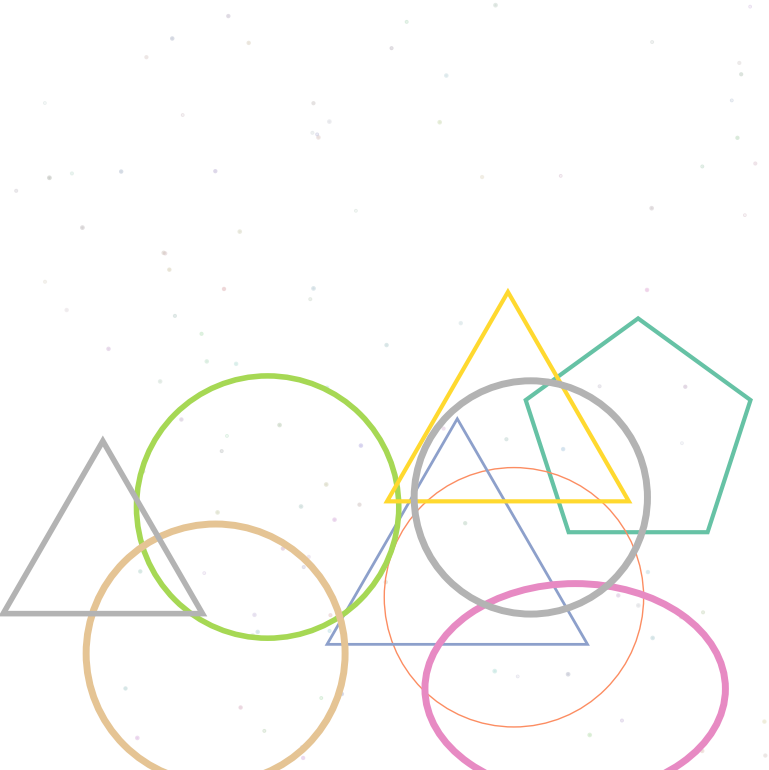[{"shape": "pentagon", "thickness": 1.5, "radius": 0.77, "center": [0.829, 0.433]}, {"shape": "circle", "thickness": 0.5, "radius": 0.84, "center": [0.667, 0.224]}, {"shape": "triangle", "thickness": 1, "radius": 0.98, "center": [0.594, 0.261]}, {"shape": "oval", "thickness": 2.5, "radius": 0.98, "center": [0.747, 0.106]}, {"shape": "circle", "thickness": 2, "radius": 0.85, "center": [0.348, 0.341]}, {"shape": "triangle", "thickness": 1.5, "radius": 0.91, "center": [0.66, 0.44]}, {"shape": "circle", "thickness": 2.5, "radius": 0.84, "center": [0.28, 0.151]}, {"shape": "circle", "thickness": 2.5, "radius": 0.76, "center": [0.689, 0.354]}, {"shape": "triangle", "thickness": 2, "radius": 0.75, "center": [0.134, 0.278]}]